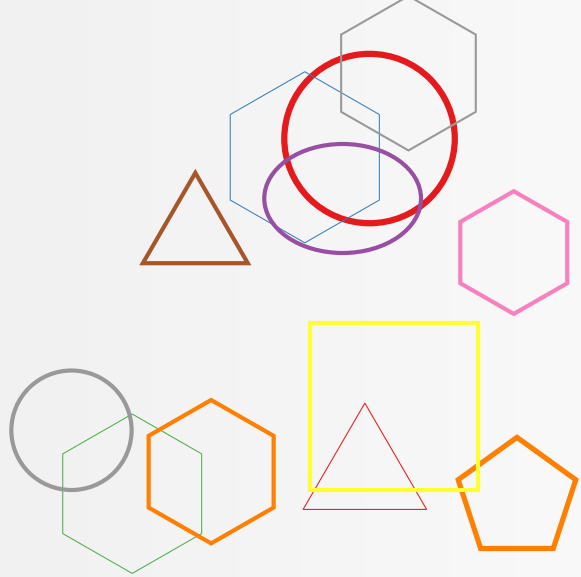[{"shape": "circle", "thickness": 3, "radius": 0.73, "center": [0.636, 0.759]}, {"shape": "triangle", "thickness": 0.5, "radius": 0.61, "center": [0.628, 0.178]}, {"shape": "hexagon", "thickness": 0.5, "radius": 0.74, "center": [0.524, 0.727]}, {"shape": "hexagon", "thickness": 0.5, "radius": 0.69, "center": [0.227, 0.144]}, {"shape": "oval", "thickness": 2, "radius": 0.67, "center": [0.59, 0.655]}, {"shape": "hexagon", "thickness": 2, "radius": 0.62, "center": [0.363, 0.182]}, {"shape": "pentagon", "thickness": 2.5, "radius": 0.53, "center": [0.889, 0.135]}, {"shape": "square", "thickness": 2, "radius": 0.72, "center": [0.677, 0.296]}, {"shape": "triangle", "thickness": 2, "radius": 0.52, "center": [0.336, 0.595]}, {"shape": "hexagon", "thickness": 2, "radius": 0.53, "center": [0.884, 0.562]}, {"shape": "hexagon", "thickness": 1, "radius": 0.67, "center": [0.703, 0.872]}, {"shape": "circle", "thickness": 2, "radius": 0.52, "center": [0.123, 0.254]}]